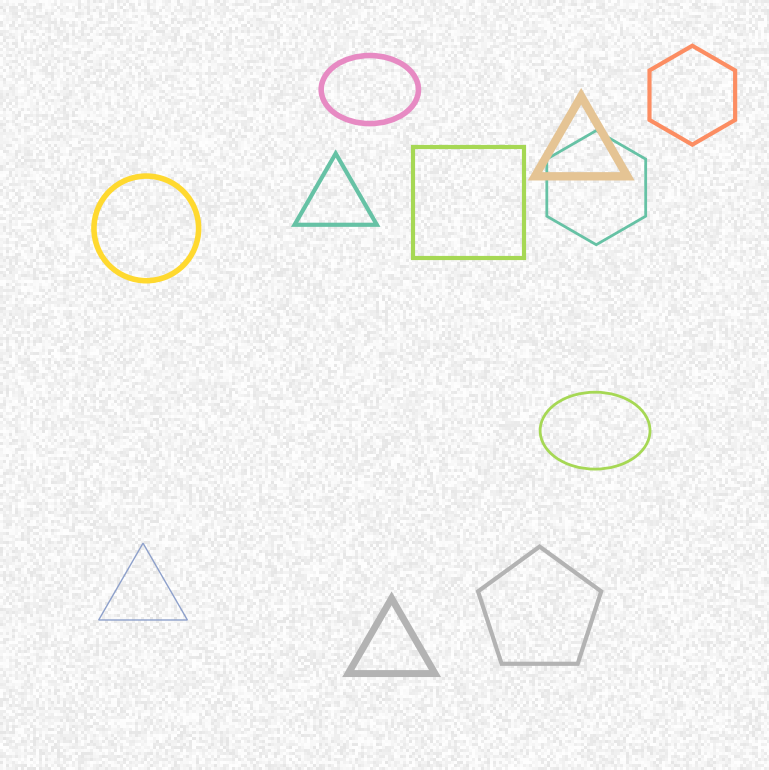[{"shape": "triangle", "thickness": 1.5, "radius": 0.31, "center": [0.436, 0.739]}, {"shape": "hexagon", "thickness": 1, "radius": 0.37, "center": [0.774, 0.756]}, {"shape": "hexagon", "thickness": 1.5, "radius": 0.32, "center": [0.899, 0.876]}, {"shape": "triangle", "thickness": 0.5, "radius": 0.33, "center": [0.186, 0.228]}, {"shape": "oval", "thickness": 2, "radius": 0.32, "center": [0.48, 0.884]}, {"shape": "square", "thickness": 1.5, "radius": 0.36, "center": [0.609, 0.737]}, {"shape": "oval", "thickness": 1, "radius": 0.36, "center": [0.773, 0.441]}, {"shape": "circle", "thickness": 2, "radius": 0.34, "center": [0.19, 0.703]}, {"shape": "triangle", "thickness": 3, "radius": 0.35, "center": [0.755, 0.806]}, {"shape": "pentagon", "thickness": 1.5, "radius": 0.42, "center": [0.701, 0.206]}, {"shape": "triangle", "thickness": 2.5, "radius": 0.33, "center": [0.509, 0.158]}]